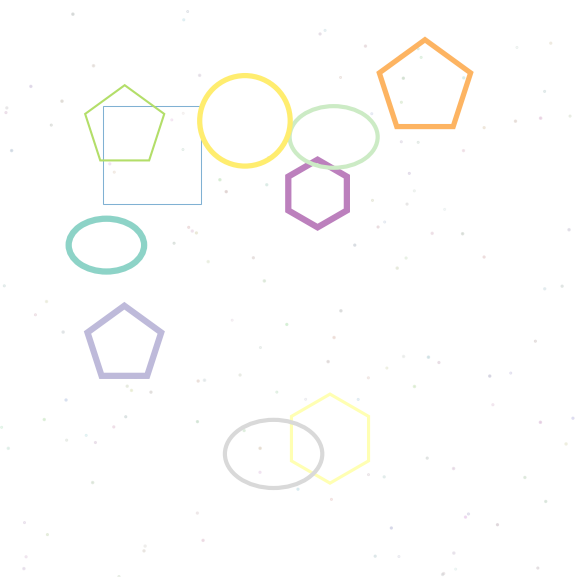[{"shape": "oval", "thickness": 3, "radius": 0.33, "center": [0.184, 0.575]}, {"shape": "hexagon", "thickness": 1.5, "radius": 0.39, "center": [0.571, 0.24]}, {"shape": "pentagon", "thickness": 3, "radius": 0.34, "center": [0.215, 0.403]}, {"shape": "square", "thickness": 0.5, "radius": 0.43, "center": [0.263, 0.731]}, {"shape": "pentagon", "thickness": 2.5, "radius": 0.42, "center": [0.736, 0.847]}, {"shape": "pentagon", "thickness": 1, "radius": 0.36, "center": [0.216, 0.78]}, {"shape": "oval", "thickness": 2, "radius": 0.42, "center": [0.474, 0.213]}, {"shape": "hexagon", "thickness": 3, "radius": 0.29, "center": [0.55, 0.664]}, {"shape": "oval", "thickness": 2, "radius": 0.38, "center": [0.578, 0.762]}, {"shape": "circle", "thickness": 2.5, "radius": 0.39, "center": [0.424, 0.79]}]